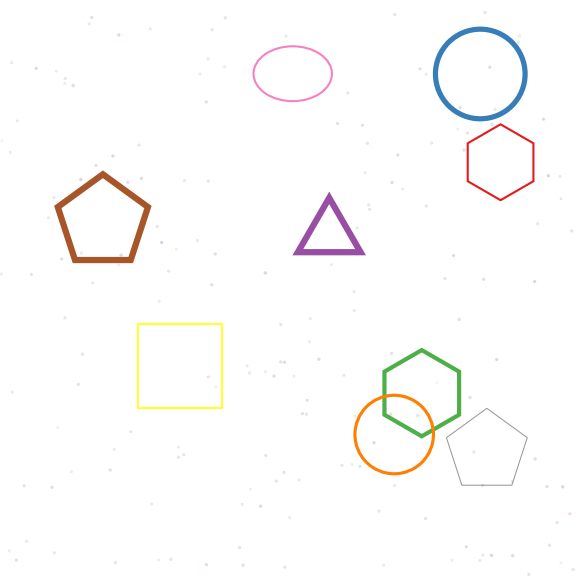[{"shape": "hexagon", "thickness": 1, "radius": 0.33, "center": [0.867, 0.718]}, {"shape": "circle", "thickness": 2.5, "radius": 0.39, "center": [0.832, 0.871]}, {"shape": "hexagon", "thickness": 2, "radius": 0.37, "center": [0.73, 0.318]}, {"shape": "triangle", "thickness": 3, "radius": 0.31, "center": [0.57, 0.594]}, {"shape": "circle", "thickness": 1.5, "radius": 0.34, "center": [0.683, 0.247]}, {"shape": "square", "thickness": 1, "radius": 0.36, "center": [0.313, 0.365]}, {"shape": "pentagon", "thickness": 3, "radius": 0.41, "center": [0.178, 0.615]}, {"shape": "oval", "thickness": 1, "radius": 0.34, "center": [0.507, 0.871]}, {"shape": "pentagon", "thickness": 0.5, "radius": 0.37, "center": [0.843, 0.218]}]